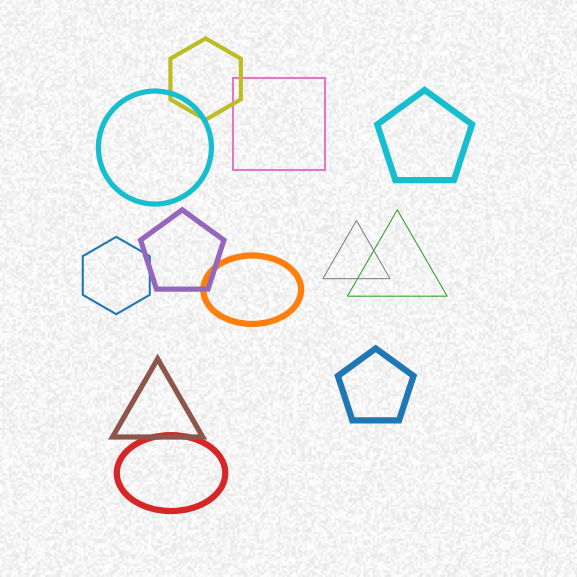[{"shape": "pentagon", "thickness": 3, "radius": 0.34, "center": [0.651, 0.327]}, {"shape": "hexagon", "thickness": 1, "radius": 0.33, "center": [0.201, 0.522]}, {"shape": "oval", "thickness": 3, "radius": 0.42, "center": [0.437, 0.497]}, {"shape": "triangle", "thickness": 0.5, "radius": 0.5, "center": [0.688, 0.536]}, {"shape": "oval", "thickness": 3, "radius": 0.47, "center": [0.296, 0.18]}, {"shape": "pentagon", "thickness": 2.5, "radius": 0.38, "center": [0.316, 0.56]}, {"shape": "triangle", "thickness": 2.5, "radius": 0.45, "center": [0.273, 0.288]}, {"shape": "square", "thickness": 1, "radius": 0.4, "center": [0.483, 0.785]}, {"shape": "triangle", "thickness": 0.5, "radius": 0.34, "center": [0.617, 0.55]}, {"shape": "hexagon", "thickness": 2, "radius": 0.35, "center": [0.356, 0.862]}, {"shape": "pentagon", "thickness": 3, "radius": 0.43, "center": [0.735, 0.757]}, {"shape": "circle", "thickness": 2.5, "radius": 0.49, "center": [0.268, 0.744]}]